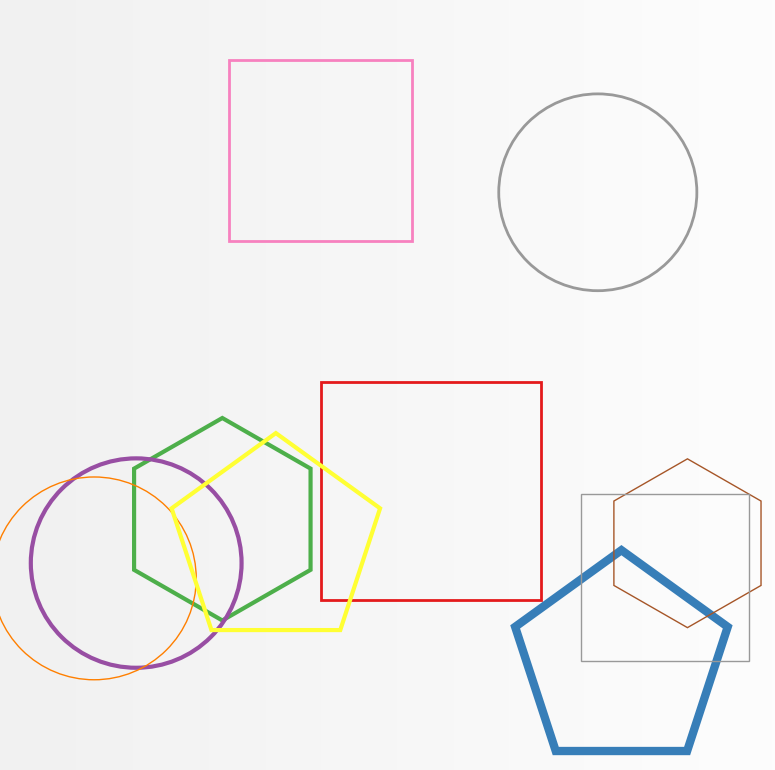[{"shape": "square", "thickness": 1, "radius": 0.71, "center": [0.556, 0.363]}, {"shape": "pentagon", "thickness": 3, "radius": 0.72, "center": [0.802, 0.141]}, {"shape": "hexagon", "thickness": 1.5, "radius": 0.66, "center": [0.287, 0.326]}, {"shape": "circle", "thickness": 1.5, "radius": 0.68, "center": [0.176, 0.269]}, {"shape": "circle", "thickness": 0.5, "radius": 0.66, "center": [0.122, 0.249]}, {"shape": "pentagon", "thickness": 1.5, "radius": 0.71, "center": [0.356, 0.296]}, {"shape": "hexagon", "thickness": 0.5, "radius": 0.55, "center": [0.887, 0.294]}, {"shape": "square", "thickness": 1, "radius": 0.59, "center": [0.414, 0.805]}, {"shape": "square", "thickness": 0.5, "radius": 0.54, "center": [0.858, 0.25]}, {"shape": "circle", "thickness": 1, "radius": 0.64, "center": [0.771, 0.75]}]